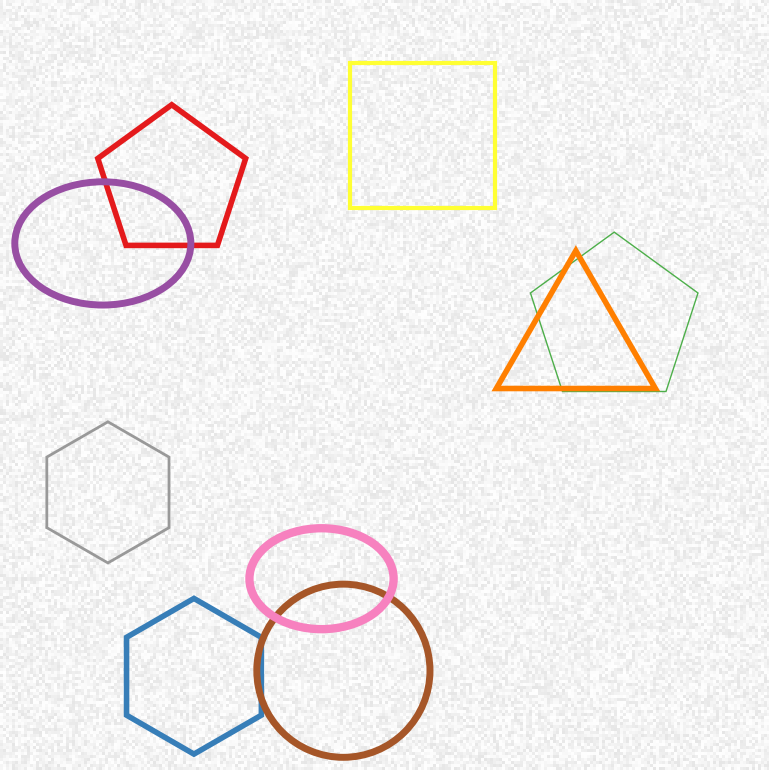[{"shape": "pentagon", "thickness": 2, "radius": 0.5, "center": [0.223, 0.763]}, {"shape": "hexagon", "thickness": 2, "radius": 0.51, "center": [0.252, 0.122]}, {"shape": "pentagon", "thickness": 0.5, "radius": 0.57, "center": [0.798, 0.584]}, {"shape": "oval", "thickness": 2.5, "radius": 0.57, "center": [0.134, 0.684]}, {"shape": "triangle", "thickness": 2, "radius": 0.6, "center": [0.748, 0.555]}, {"shape": "square", "thickness": 1.5, "radius": 0.47, "center": [0.549, 0.824]}, {"shape": "circle", "thickness": 2.5, "radius": 0.56, "center": [0.446, 0.129]}, {"shape": "oval", "thickness": 3, "radius": 0.47, "center": [0.418, 0.248]}, {"shape": "hexagon", "thickness": 1, "radius": 0.46, "center": [0.14, 0.361]}]